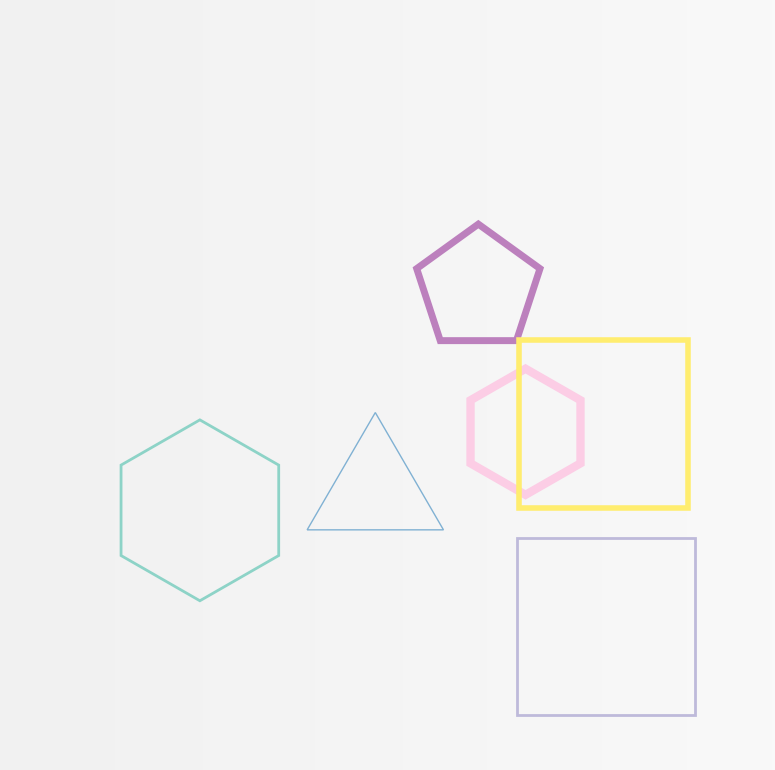[{"shape": "hexagon", "thickness": 1, "radius": 0.59, "center": [0.258, 0.337]}, {"shape": "square", "thickness": 1, "radius": 0.58, "center": [0.782, 0.187]}, {"shape": "triangle", "thickness": 0.5, "radius": 0.51, "center": [0.484, 0.363]}, {"shape": "hexagon", "thickness": 3, "radius": 0.41, "center": [0.678, 0.439]}, {"shape": "pentagon", "thickness": 2.5, "radius": 0.42, "center": [0.617, 0.625]}, {"shape": "square", "thickness": 2, "radius": 0.54, "center": [0.779, 0.449]}]